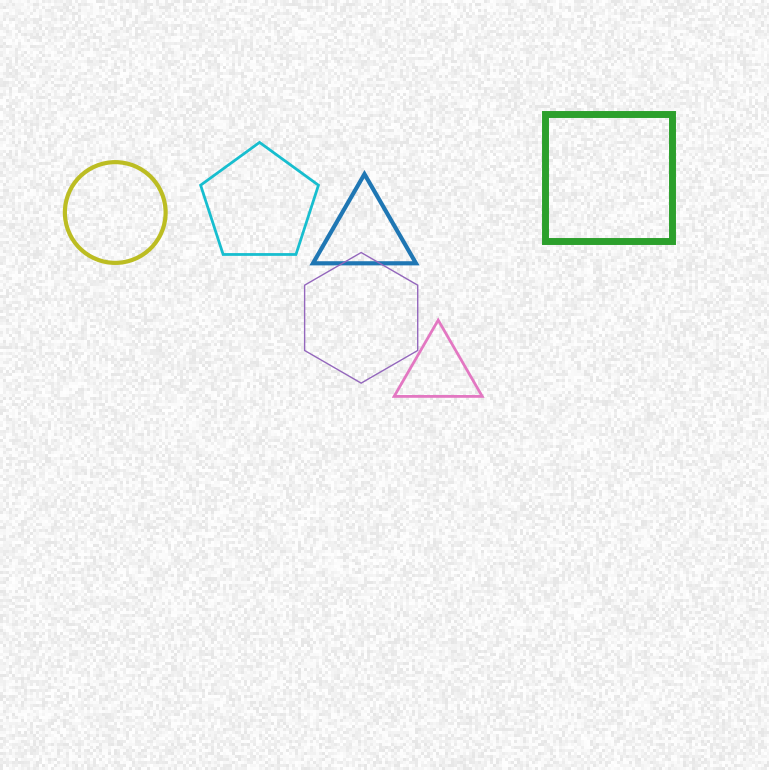[{"shape": "triangle", "thickness": 1.5, "radius": 0.39, "center": [0.473, 0.697]}, {"shape": "square", "thickness": 2.5, "radius": 0.41, "center": [0.79, 0.769]}, {"shape": "hexagon", "thickness": 0.5, "radius": 0.42, "center": [0.469, 0.587]}, {"shape": "triangle", "thickness": 1, "radius": 0.33, "center": [0.569, 0.518]}, {"shape": "circle", "thickness": 1.5, "radius": 0.33, "center": [0.15, 0.724]}, {"shape": "pentagon", "thickness": 1, "radius": 0.4, "center": [0.337, 0.735]}]